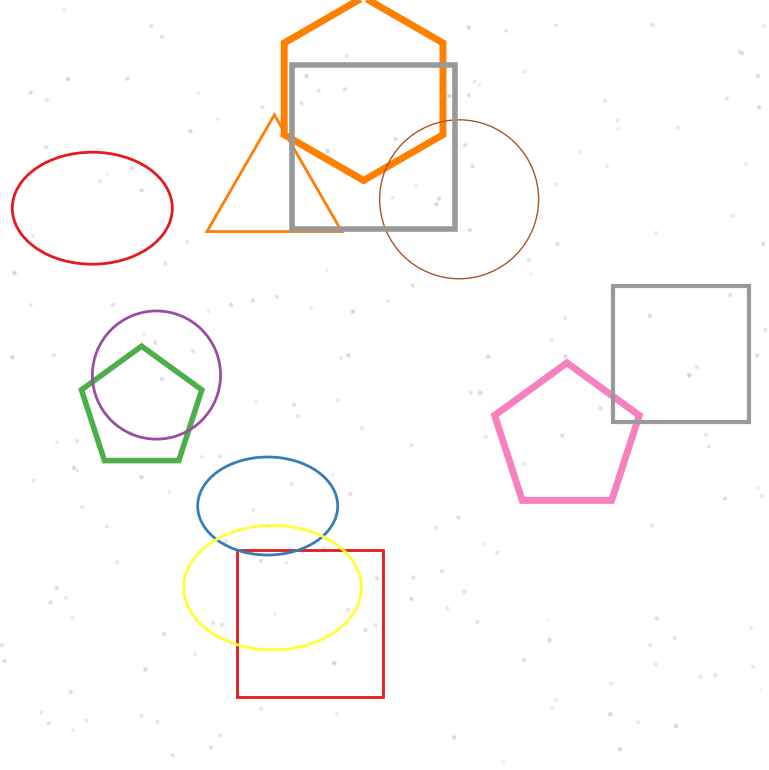[{"shape": "square", "thickness": 1, "radius": 0.48, "center": [0.403, 0.19]}, {"shape": "oval", "thickness": 1, "radius": 0.52, "center": [0.12, 0.73]}, {"shape": "oval", "thickness": 1, "radius": 0.45, "center": [0.348, 0.343]}, {"shape": "pentagon", "thickness": 2, "radius": 0.41, "center": [0.184, 0.468]}, {"shape": "circle", "thickness": 1, "radius": 0.42, "center": [0.203, 0.513]}, {"shape": "hexagon", "thickness": 2.5, "radius": 0.6, "center": [0.472, 0.885]}, {"shape": "triangle", "thickness": 1, "radius": 0.51, "center": [0.356, 0.75]}, {"shape": "oval", "thickness": 1, "radius": 0.58, "center": [0.354, 0.237]}, {"shape": "circle", "thickness": 0.5, "radius": 0.52, "center": [0.596, 0.741]}, {"shape": "pentagon", "thickness": 2.5, "radius": 0.49, "center": [0.736, 0.43]}, {"shape": "square", "thickness": 2, "radius": 0.53, "center": [0.485, 0.809]}, {"shape": "square", "thickness": 1.5, "radius": 0.44, "center": [0.884, 0.54]}]